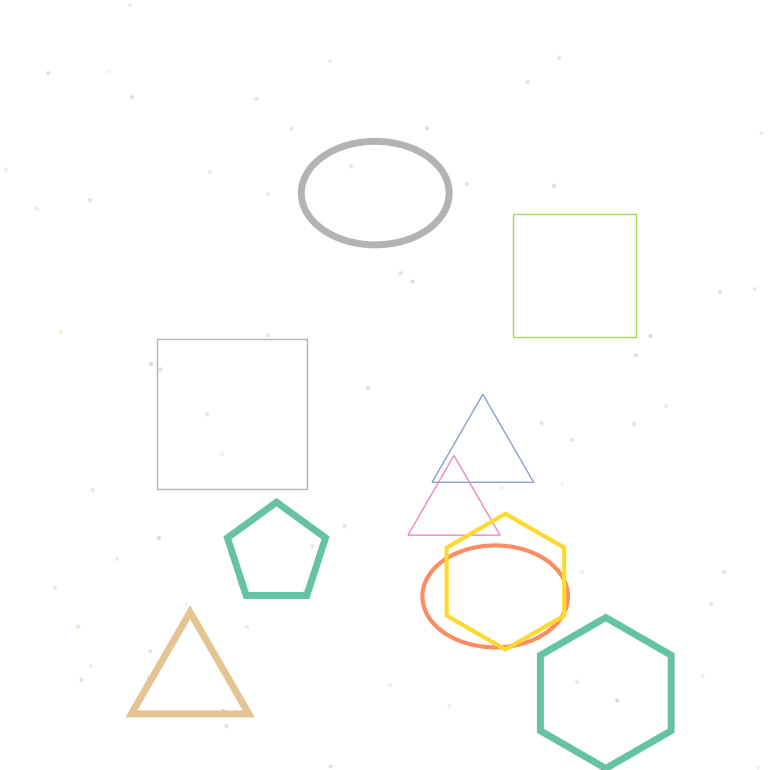[{"shape": "pentagon", "thickness": 2.5, "radius": 0.33, "center": [0.359, 0.281]}, {"shape": "hexagon", "thickness": 2.5, "radius": 0.49, "center": [0.787, 0.1]}, {"shape": "oval", "thickness": 1.5, "radius": 0.47, "center": [0.643, 0.225]}, {"shape": "triangle", "thickness": 0.5, "radius": 0.38, "center": [0.627, 0.412]}, {"shape": "triangle", "thickness": 0.5, "radius": 0.34, "center": [0.59, 0.339]}, {"shape": "square", "thickness": 0.5, "radius": 0.4, "center": [0.746, 0.642]}, {"shape": "hexagon", "thickness": 1.5, "radius": 0.44, "center": [0.656, 0.245]}, {"shape": "triangle", "thickness": 2.5, "radius": 0.44, "center": [0.247, 0.117]}, {"shape": "oval", "thickness": 2.5, "radius": 0.48, "center": [0.487, 0.749]}, {"shape": "square", "thickness": 0.5, "radius": 0.49, "center": [0.302, 0.462]}]